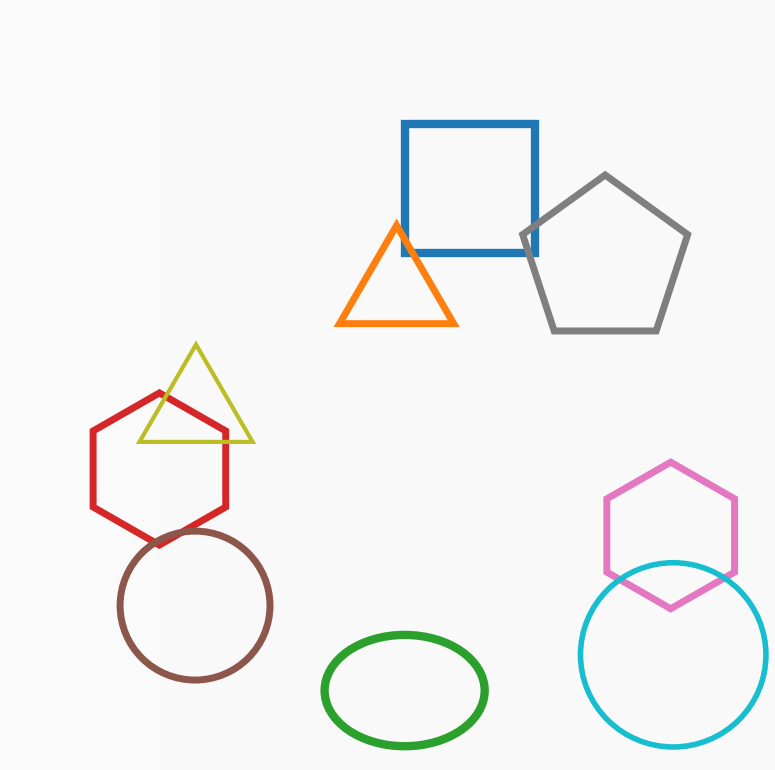[{"shape": "square", "thickness": 3, "radius": 0.42, "center": [0.607, 0.755]}, {"shape": "triangle", "thickness": 2.5, "radius": 0.43, "center": [0.512, 0.622]}, {"shape": "oval", "thickness": 3, "radius": 0.52, "center": [0.522, 0.103]}, {"shape": "hexagon", "thickness": 2.5, "radius": 0.49, "center": [0.206, 0.391]}, {"shape": "circle", "thickness": 2.5, "radius": 0.48, "center": [0.252, 0.214]}, {"shape": "hexagon", "thickness": 2.5, "radius": 0.48, "center": [0.865, 0.305]}, {"shape": "pentagon", "thickness": 2.5, "radius": 0.56, "center": [0.781, 0.661]}, {"shape": "triangle", "thickness": 1.5, "radius": 0.42, "center": [0.253, 0.468]}, {"shape": "circle", "thickness": 2, "radius": 0.6, "center": [0.869, 0.15]}]